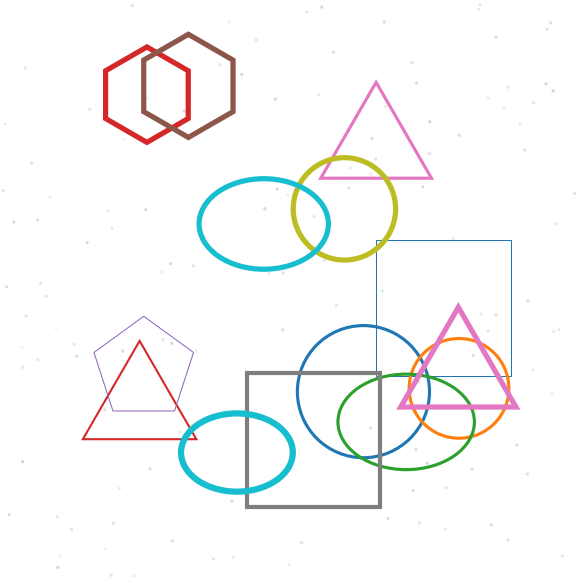[{"shape": "square", "thickness": 0.5, "radius": 0.59, "center": [0.768, 0.466]}, {"shape": "circle", "thickness": 1.5, "radius": 0.57, "center": [0.629, 0.321]}, {"shape": "circle", "thickness": 1.5, "radius": 0.43, "center": [0.795, 0.327]}, {"shape": "oval", "thickness": 1.5, "radius": 0.59, "center": [0.703, 0.269]}, {"shape": "hexagon", "thickness": 2.5, "radius": 0.41, "center": [0.254, 0.835]}, {"shape": "triangle", "thickness": 1, "radius": 0.57, "center": [0.242, 0.295]}, {"shape": "pentagon", "thickness": 0.5, "radius": 0.45, "center": [0.249, 0.361]}, {"shape": "hexagon", "thickness": 2.5, "radius": 0.45, "center": [0.326, 0.85]}, {"shape": "triangle", "thickness": 1.5, "radius": 0.55, "center": [0.651, 0.746]}, {"shape": "triangle", "thickness": 2.5, "radius": 0.58, "center": [0.794, 0.352]}, {"shape": "square", "thickness": 2, "radius": 0.58, "center": [0.543, 0.238]}, {"shape": "circle", "thickness": 2.5, "radius": 0.44, "center": [0.596, 0.637]}, {"shape": "oval", "thickness": 2.5, "radius": 0.56, "center": [0.457, 0.611]}, {"shape": "oval", "thickness": 3, "radius": 0.48, "center": [0.41, 0.216]}]